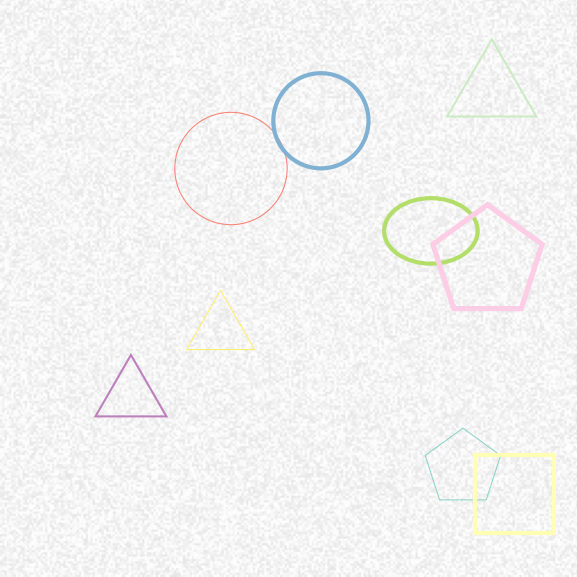[{"shape": "pentagon", "thickness": 0.5, "radius": 0.34, "center": [0.802, 0.189]}, {"shape": "square", "thickness": 2, "radius": 0.34, "center": [0.891, 0.144]}, {"shape": "circle", "thickness": 0.5, "radius": 0.49, "center": [0.4, 0.707]}, {"shape": "circle", "thickness": 2, "radius": 0.41, "center": [0.556, 0.79]}, {"shape": "oval", "thickness": 2, "radius": 0.41, "center": [0.746, 0.599]}, {"shape": "pentagon", "thickness": 2.5, "radius": 0.5, "center": [0.844, 0.545]}, {"shape": "triangle", "thickness": 1, "radius": 0.35, "center": [0.227, 0.314]}, {"shape": "triangle", "thickness": 1, "radius": 0.45, "center": [0.852, 0.842]}, {"shape": "triangle", "thickness": 0.5, "radius": 0.34, "center": [0.382, 0.428]}]